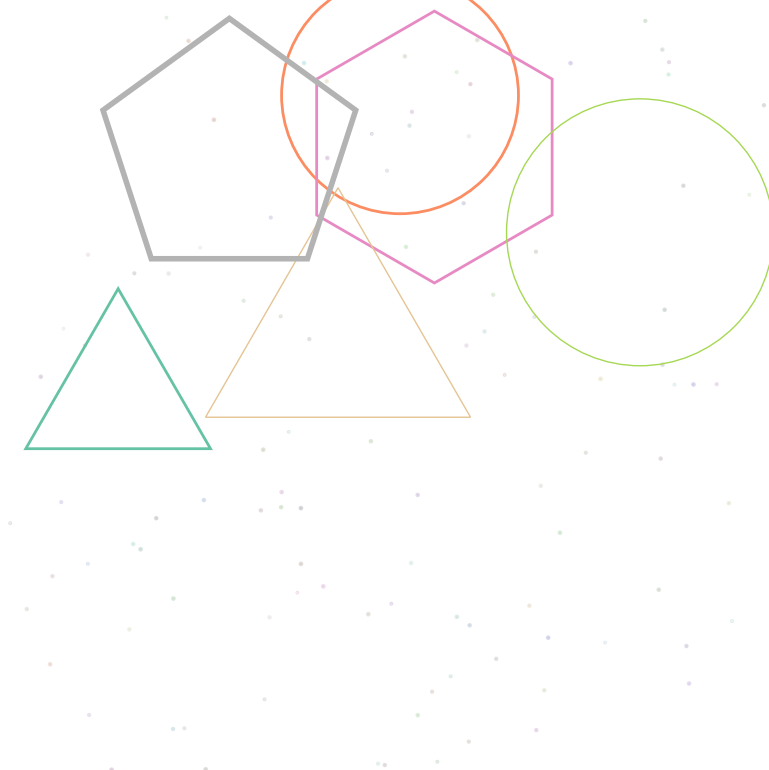[{"shape": "triangle", "thickness": 1, "radius": 0.69, "center": [0.153, 0.487]}, {"shape": "circle", "thickness": 1, "radius": 0.77, "center": [0.52, 0.876]}, {"shape": "hexagon", "thickness": 1, "radius": 0.88, "center": [0.564, 0.809]}, {"shape": "circle", "thickness": 0.5, "radius": 0.87, "center": [0.831, 0.698]}, {"shape": "triangle", "thickness": 0.5, "radius": 0.99, "center": [0.439, 0.557]}, {"shape": "pentagon", "thickness": 2, "radius": 0.86, "center": [0.298, 0.804]}]